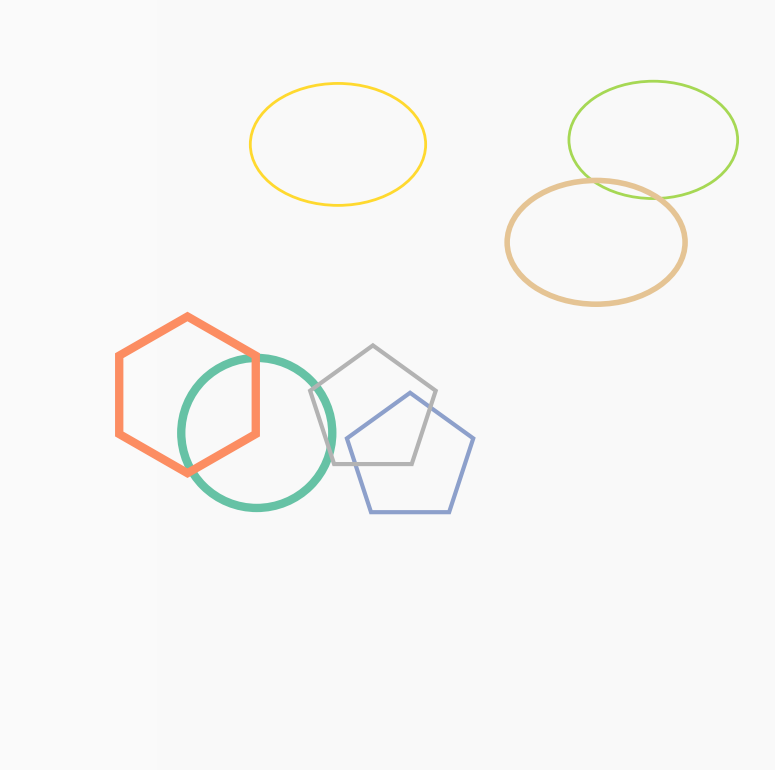[{"shape": "circle", "thickness": 3, "radius": 0.49, "center": [0.331, 0.438]}, {"shape": "hexagon", "thickness": 3, "radius": 0.51, "center": [0.242, 0.487]}, {"shape": "pentagon", "thickness": 1.5, "radius": 0.43, "center": [0.529, 0.404]}, {"shape": "oval", "thickness": 1, "radius": 0.54, "center": [0.843, 0.818]}, {"shape": "oval", "thickness": 1, "radius": 0.57, "center": [0.436, 0.812]}, {"shape": "oval", "thickness": 2, "radius": 0.57, "center": [0.769, 0.685]}, {"shape": "pentagon", "thickness": 1.5, "radius": 0.43, "center": [0.481, 0.466]}]